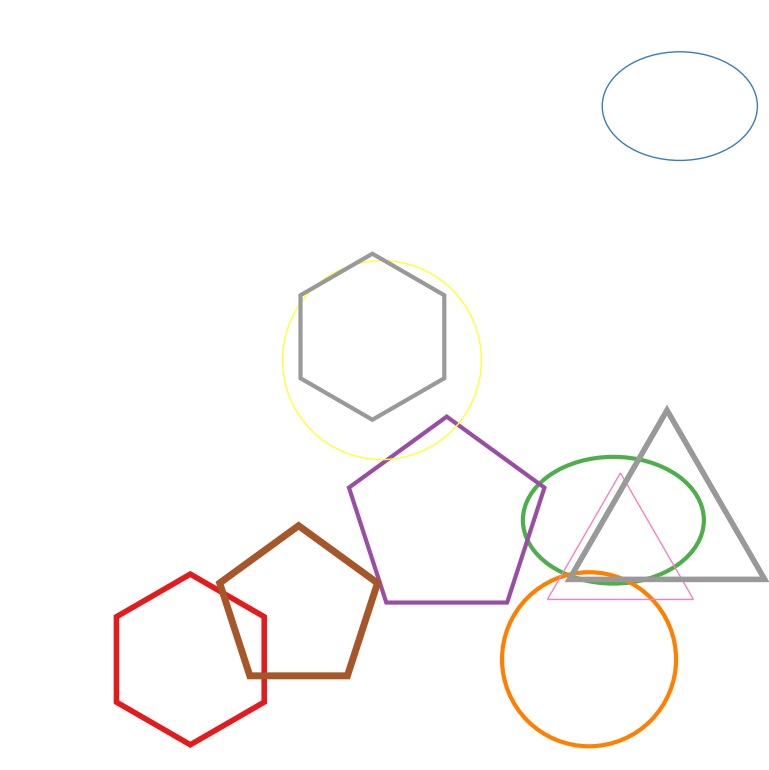[{"shape": "hexagon", "thickness": 2, "radius": 0.55, "center": [0.247, 0.144]}, {"shape": "oval", "thickness": 0.5, "radius": 0.5, "center": [0.883, 0.862]}, {"shape": "oval", "thickness": 1.5, "radius": 0.59, "center": [0.797, 0.324]}, {"shape": "pentagon", "thickness": 1.5, "radius": 0.67, "center": [0.58, 0.325]}, {"shape": "circle", "thickness": 1.5, "radius": 0.57, "center": [0.765, 0.144]}, {"shape": "circle", "thickness": 0.5, "radius": 0.65, "center": [0.496, 0.532]}, {"shape": "pentagon", "thickness": 2.5, "radius": 0.54, "center": [0.388, 0.209]}, {"shape": "triangle", "thickness": 0.5, "radius": 0.55, "center": [0.806, 0.276]}, {"shape": "triangle", "thickness": 2, "radius": 0.73, "center": [0.866, 0.321]}, {"shape": "hexagon", "thickness": 1.5, "radius": 0.54, "center": [0.484, 0.563]}]